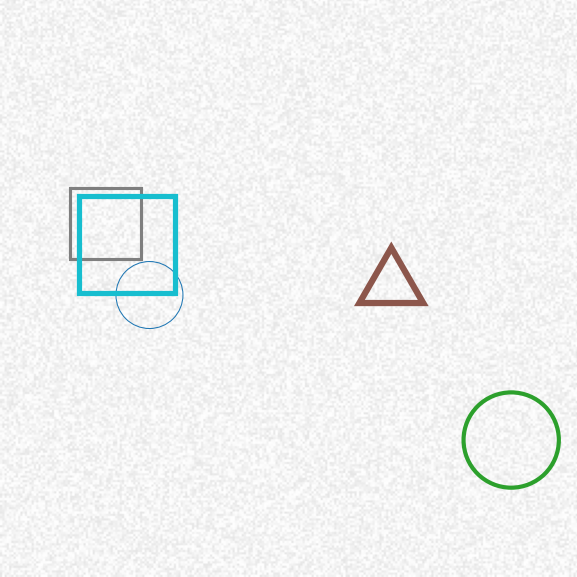[{"shape": "circle", "thickness": 0.5, "radius": 0.29, "center": [0.259, 0.488]}, {"shape": "circle", "thickness": 2, "radius": 0.41, "center": [0.885, 0.237]}, {"shape": "triangle", "thickness": 3, "radius": 0.32, "center": [0.678, 0.506]}, {"shape": "square", "thickness": 1.5, "radius": 0.31, "center": [0.182, 0.611]}, {"shape": "square", "thickness": 2.5, "radius": 0.42, "center": [0.22, 0.576]}]